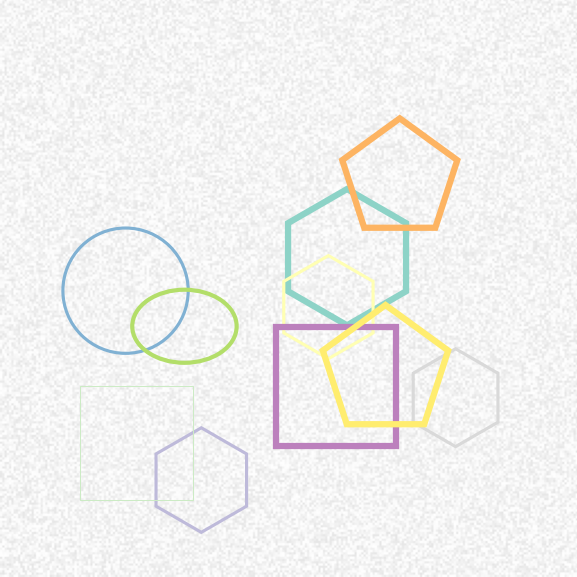[{"shape": "hexagon", "thickness": 3, "radius": 0.59, "center": [0.601, 0.554]}, {"shape": "hexagon", "thickness": 1.5, "radius": 0.45, "center": [0.569, 0.467]}, {"shape": "hexagon", "thickness": 1.5, "radius": 0.45, "center": [0.349, 0.168]}, {"shape": "circle", "thickness": 1.5, "radius": 0.54, "center": [0.217, 0.496]}, {"shape": "pentagon", "thickness": 3, "radius": 0.52, "center": [0.692, 0.689]}, {"shape": "oval", "thickness": 2, "radius": 0.45, "center": [0.319, 0.434]}, {"shape": "hexagon", "thickness": 1.5, "radius": 0.42, "center": [0.789, 0.31]}, {"shape": "square", "thickness": 3, "radius": 0.52, "center": [0.581, 0.33]}, {"shape": "square", "thickness": 0.5, "radius": 0.49, "center": [0.236, 0.233]}, {"shape": "pentagon", "thickness": 3, "radius": 0.57, "center": [0.668, 0.357]}]